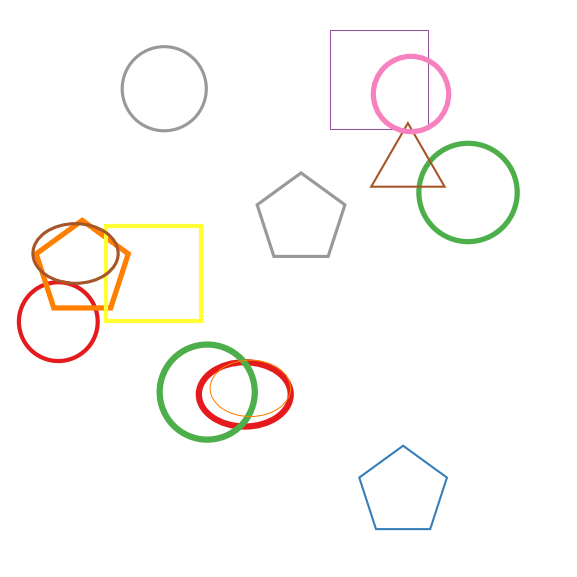[{"shape": "circle", "thickness": 2, "radius": 0.34, "center": [0.101, 0.442]}, {"shape": "oval", "thickness": 3, "radius": 0.4, "center": [0.424, 0.316]}, {"shape": "pentagon", "thickness": 1, "radius": 0.4, "center": [0.698, 0.147]}, {"shape": "circle", "thickness": 3, "radius": 0.41, "center": [0.359, 0.32]}, {"shape": "circle", "thickness": 2.5, "radius": 0.43, "center": [0.81, 0.666]}, {"shape": "square", "thickness": 0.5, "radius": 0.43, "center": [0.656, 0.862]}, {"shape": "oval", "thickness": 0.5, "radius": 0.35, "center": [0.434, 0.327]}, {"shape": "pentagon", "thickness": 2.5, "radius": 0.42, "center": [0.142, 0.534]}, {"shape": "square", "thickness": 2, "radius": 0.41, "center": [0.266, 0.526]}, {"shape": "oval", "thickness": 1.5, "radius": 0.37, "center": [0.131, 0.56]}, {"shape": "triangle", "thickness": 1, "radius": 0.37, "center": [0.706, 0.713]}, {"shape": "circle", "thickness": 2.5, "radius": 0.33, "center": [0.712, 0.836]}, {"shape": "pentagon", "thickness": 1.5, "radius": 0.4, "center": [0.521, 0.62]}, {"shape": "circle", "thickness": 1.5, "radius": 0.36, "center": [0.284, 0.845]}]